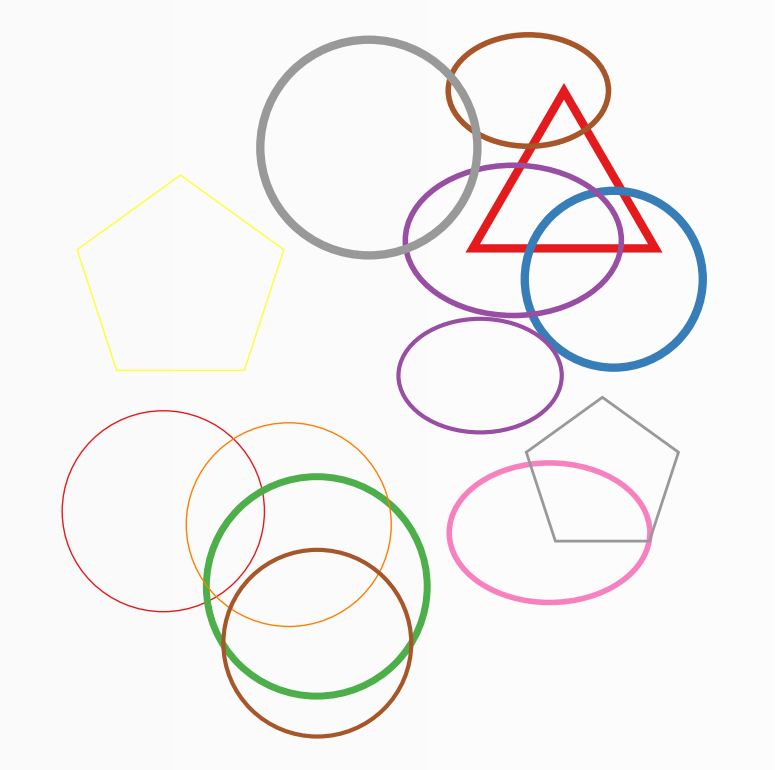[{"shape": "circle", "thickness": 0.5, "radius": 0.65, "center": [0.211, 0.336]}, {"shape": "triangle", "thickness": 3, "radius": 0.68, "center": [0.728, 0.745]}, {"shape": "circle", "thickness": 3, "radius": 0.57, "center": [0.792, 0.637]}, {"shape": "circle", "thickness": 2.5, "radius": 0.71, "center": [0.409, 0.238]}, {"shape": "oval", "thickness": 1.5, "radius": 0.53, "center": [0.62, 0.512]}, {"shape": "oval", "thickness": 2, "radius": 0.7, "center": [0.662, 0.688]}, {"shape": "circle", "thickness": 0.5, "radius": 0.66, "center": [0.373, 0.319]}, {"shape": "pentagon", "thickness": 0.5, "radius": 0.7, "center": [0.233, 0.632]}, {"shape": "circle", "thickness": 1.5, "radius": 0.61, "center": [0.409, 0.165]}, {"shape": "oval", "thickness": 2, "radius": 0.52, "center": [0.682, 0.882]}, {"shape": "oval", "thickness": 2, "radius": 0.65, "center": [0.709, 0.308]}, {"shape": "pentagon", "thickness": 1, "radius": 0.52, "center": [0.777, 0.381]}, {"shape": "circle", "thickness": 3, "radius": 0.7, "center": [0.476, 0.808]}]